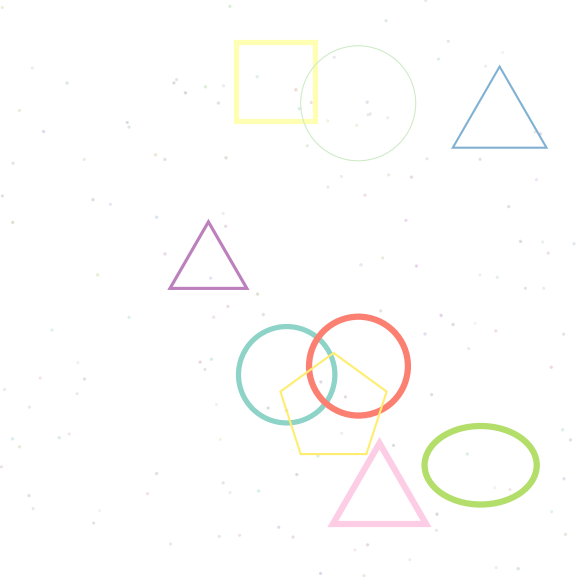[{"shape": "circle", "thickness": 2.5, "radius": 0.42, "center": [0.496, 0.35]}, {"shape": "square", "thickness": 2.5, "radius": 0.34, "center": [0.477, 0.858]}, {"shape": "circle", "thickness": 3, "radius": 0.43, "center": [0.621, 0.365]}, {"shape": "triangle", "thickness": 1, "radius": 0.47, "center": [0.865, 0.79]}, {"shape": "oval", "thickness": 3, "radius": 0.49, "center": [0.832, 0.194]}, {"shape": "triangle", "thickness": 3, "radius": 0.47, "center": [0.657, 0.138]}, {"shape": "triangle", "thickness": 1.5, "radius": 0.38, "center": [0.361, 0.538]}, {"shape": "circle", "thickness": 0.5, "radius": 0.5, "center": [0.62, 0.82]}, {"shape": "pentagon", "thickness": 1, "radius": 0.48, "center": [0.578, 0.291]}]